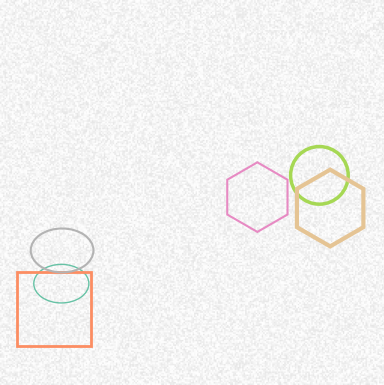[{"shape": "oval", "thickness": 1, "radius": 0.36, "center": [0.159, 0.263]}, {"shape": "square", "thickness": 2, "radius": 0.48, "center": [0.141, 0.197]}, {"shape": "hexagon", "thickness": 1.5, "radius": 0.45, "center": [0.669, 0.488]}, {"shape": "circle", "thickness": 2.5, "radius": 0.37, "center": [0.83, 0.545]}, {"shape": "hexagon", "thickness": 3, "radius": 0.5, "center": [0.858, 0.46]}, {"shape": "oval", "thickness": 1.5, "radius": 0.41, "center": [0.161, 0.35]}]